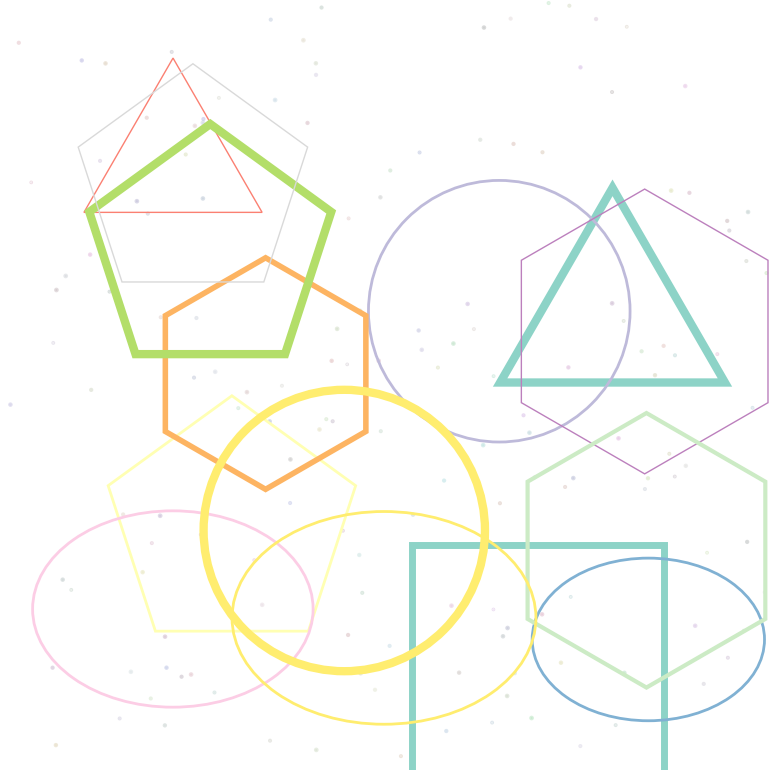[{"shape": "square", "thickness": 2.5, "radius": 0.82, "center": [0.698, 0.129]}, {"shape": "triangle", "thickness": 3, "radius": 0.84, "center": [0.795, 0.588]}, {"shape": "pentagon", "thickness": 1, "radius": 0.85, "center": [0.301, 0.317]}, {"shape": "circle", "thickness": 1, "radius": 0.85, "center": [0.648, 0.596]}, {"shape": "triangle", "thickness": 0.5, "radius": 0.67, "center": [0.225, 0.791]}, {"shape": "oval", "thickness": 1, "radius": 0.75, "center": [0.842, 0.17]}, {"shape": "hexagon", "thickness": 2, "radius": 0.75, "center": [0.345, 0.515]}, {"shape": "pentagon", "thickness": 3, "radius": 0.83, "center": [0.273, 0.674]}, {"shape": "oval", "thickness": 1, "radius": 0.91, "center": [0.224, 0.209]}, {"shape": "pentagon", "thickness": 0.5, "radius": 0.78, "center": [0.251, 0.761]}, {"shape": "hexagon", "thickness": 0.5, "radius": 0.92, "center": [0.837, 0.57]}, {"shape": "hexagon", "thickness": 1.5, "radius": 0.89, "center": [0.84, 0.285]}, {"shape": "circle", "thickness": 3, "radius": 0.91, "center": [0.447, 0.311]}, {"shape": "oval", "thickness": 1, "radius": 0.99, "center": [0.499, 0.198]}]